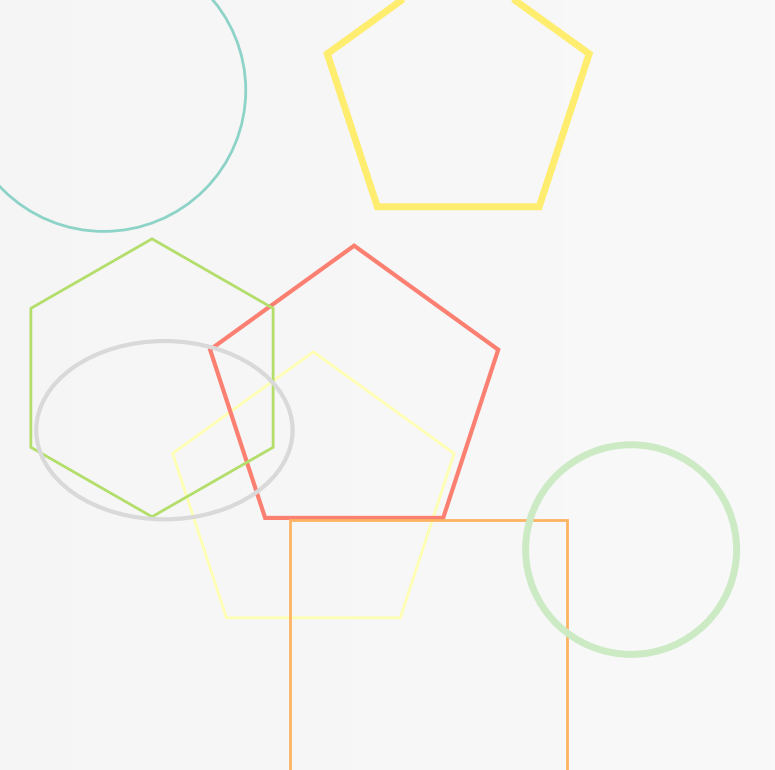[{"shape": "circle", "thickness": 1, "radius": 0.92, "center": [0.134, 0.883]}, {"shape": "pentagon", "thickness": 1, "radius": 0.95, "center": [0.404, 0.352]}, {"shape": "pentagon", "thickness": 1.5, "radius": 0.98, "center": [0.457, 0.485]}, {"shape": "square", "thickness": 1, "radius": 0.89, "center": [0.553, 0.147]}, {"shape": "hexagon", "thickness": 1, "radius": 0.9, "center": [0.196, 0.509]}, {"shape": "oval", "thickness": 1.5, "radius": 0.83, "center": [0.212, 0.441]}, {"shape": "circle", "thickness": 2.5, "radius": 0.68, "center": [0.814, 0.286]}, {"shape": "pentagon", "thickness": 2.5, "radius": 0.89, "center": [0.591, 0.875]}]